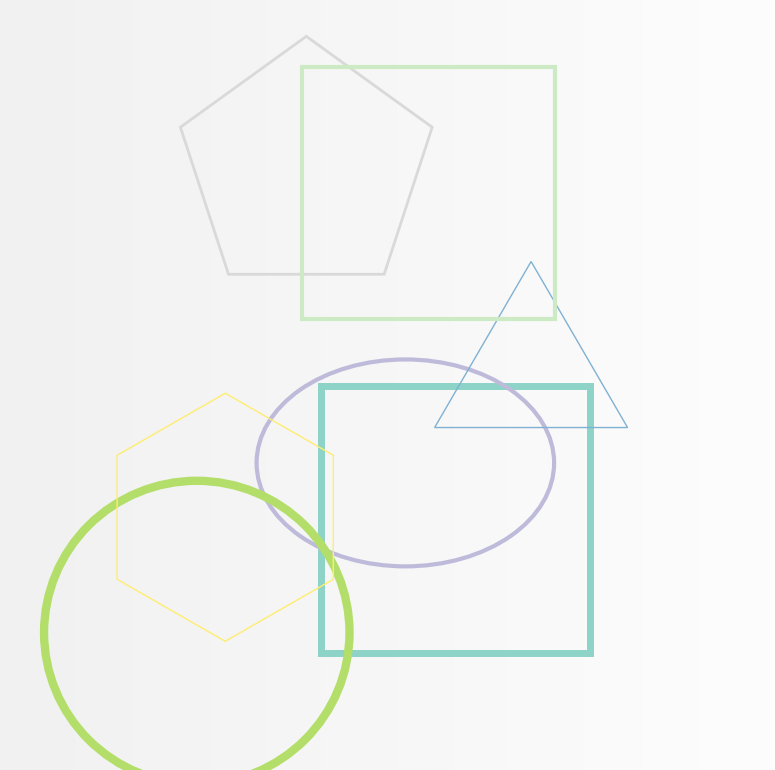[{"shape": "square", "thickness": 2.5, "radius": 0.86, "center": [0.588, 0.325]}, {"shape": "oval", "thickness": 1.5, "radius": 0.96, "center": [0.523, 0.399]}, {"shape": "triangle", "thickness": 0.5, "radius": 0.72, "center": [0.685, 0.517]}, {"shape": "circle", "thickness": 3, "radius": 0.99, "center": [0.254, 0.179]}, {"shape": "pentagon", "thickness": 1, "radius": 0.85, "center": [0.395, 0.782]}, {"shape": "square", "thickness": 1.5, "radius": 0.82, "center": [0.553, 0.749]}, {"shape": "hexagon", "thickness": 0.5, "radius": 0.81, "center": [0.291, 0.328]}]